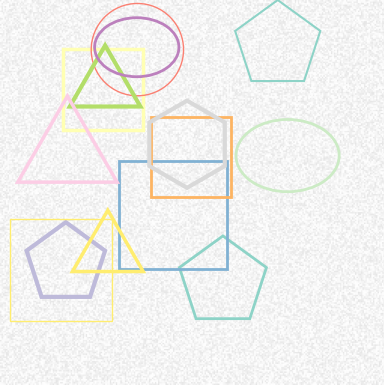[{"shape": "pentagon", "thickness": 1.5, "radius": 0.58, "center": [0.721, 0.884]}, {"shape": "pentagon", "thickness": 2, "radius": 0.59, "center": [0.579, 0.268]}, {"shape": "square", "thickness": 2.5, "radius": 0.52, "center": [0.268, 0.768]}, {"shape": "pentagon", "thickness": 3, "radius": 0.54, "center": [0.171, 0.316]}, {"shape": "circle", "thickness": 1, "radius": 0.6, "center": [0.357, 0.871]}, {"shape": "square", "thickness": 2, "radius": 0.7, "center": [0.45, 0.441]}, {"shape": "square", "thickness": 2, "radius": 0.52, "center": [0.496, 0.592]}, {"shape": "triangle", "thickness": 3, "radius": 0.53, "center": [0.273, 0.776]}, {"shape": "triangle", "thickness": 2.5, "radius": 0.75, "center": [0.175, 0.601]}, {"shape": "hexagon", "thickness": 3, "radius": 0.57, "center": [0.486, 0.625]}, {"shape": "oval", "thickness": 2, "radius": 0.55, "center": [0.355, 0.877]}, {"shape": "oval", "thickness": 2, "radius": 0.67, "center": [0.747, 0.596]}, {"shape": "triangle", "thickness": 2.5, "radius": 0.53, "center": [0.28, 0.348]}, {"shape": "square", "thickness": 1, "radius": 0.66, "center": [0.158, 0.299]}]